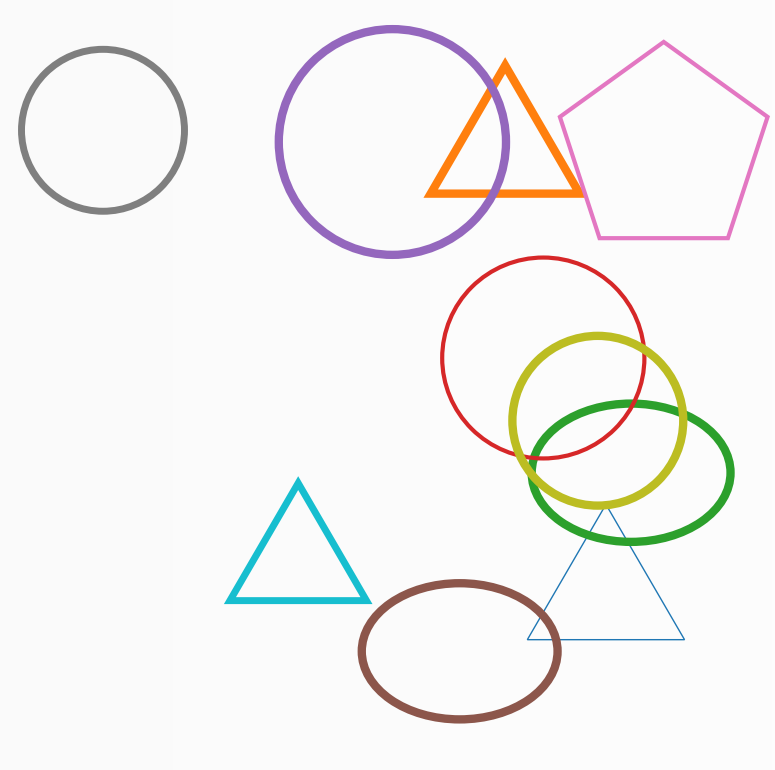[{"shape": "triangle", "thickness": 0.5, "radius": 0.59, "center": [0.782, 0.228]}, {"shape": "triangle", "thickness": 3, "radius": 0.55, "center": [0.652, 0.804]}, {"shape": "oval", "thickness": 3, "radius": 0.64, "center": [0.814, 0.386]}, {"shape": "circle", "thickness": 1.5, "radius": 0.65, "center": [0.701, 0.535]}, {"shape": "circle", "thickness": 3, "radius": 0.73, "center": [0.506, 0.816]}, {"shape": "oval", "thickness": 3, "radius": 0.63, "center": [0.593, 0.154]}, {"shape": "pentagon", "thickness": 1.5, "radius": 0.7, "center": [0.856, 0.805]}, {"shape": "circle", "thickness": 2.5, "radius": 0.53, "center": [0.133, 0.831]}, {"shape": "circle", "thickness": 3, "radius": 0.55, "center": [0.771, 0.454]}, {"shape": "triangle", "thickness": 2.5, "radius": 0.51, "center": [0.385, 0.271]}]